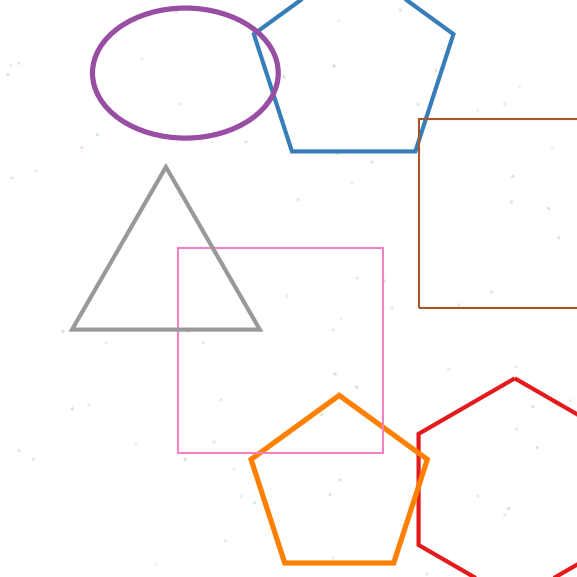[{"shape": "hexagon", "thickness": 2, "radius": 0.96, "center": [0.891, 0.152]}, {"shape": "pentagon", "thickness": 2, "radius": 0.91, "center": [0.612, 0.884]}, {"shape": "oval", "thickness": 2.5, "radius": 0.8, "center": [0.321, 0.873]}, {"shape": "pentagon", "thickness": 2.5, "radius": 0.8, "center": [0.587, 0.154]}, {"shape": "square", "thickness": 1, "radius": 0.82, "center": [0.89, 0.63]}, {"shape": "square", "thickness": 1, "radius": 0.89, "center": [0.486, 0.392]}, {"shape": "triangle", "thickness": 2, "radius": 0.94, "center": [0.287, 0.522]}]